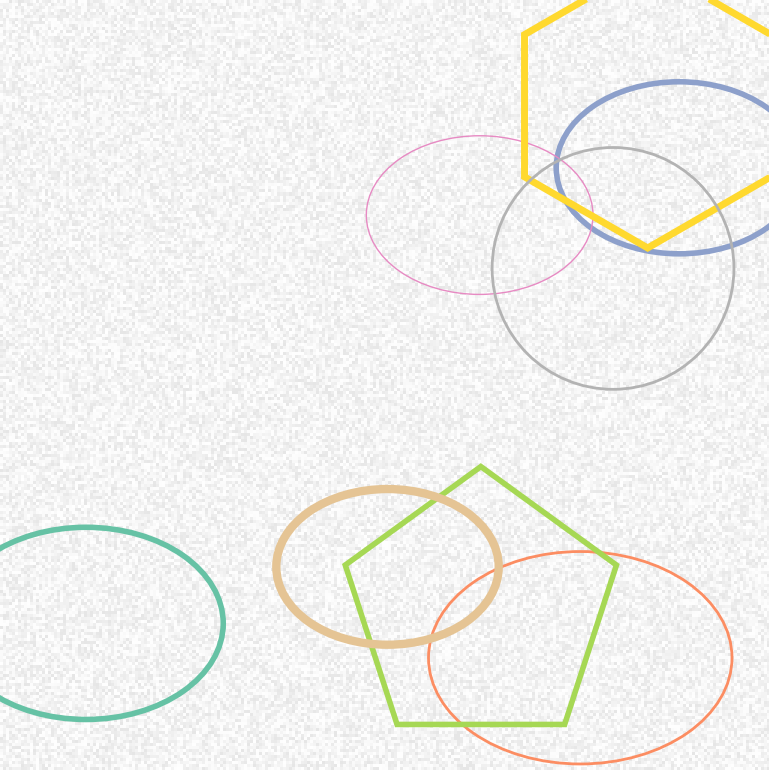[{"shape": "oval", "thickness": 2, "radius": 0.89, "center": [0.112, 0.19]}, {"shape": "oval", "thickness": 1, "radius": 0.99, "center": [0.754, 0.146]}, {"shape": "oval", "thickness": 2, "radius": 0.8, "center": [0.882, 0.782]}, {"shape": "oval", "thickness": 0.5, "radius": 0.74, "center": [0.623, 0.721]}, {"shape": "pentagon", "thickness": 2, "radius": 0.93, "center": [0.624, 0.209]}, {"shape": "hexagon", "thickness": 2.5, "radius": 0.92, "center": [0.841, 0.863]}, {"shape": "oval", "thickness": 3, "radius": 0.72, "center": [0.503, 0.264]}, {"shape": "circle", "thickness": 1, "radius": 0.79, "center": [0.796, 0.651]}]